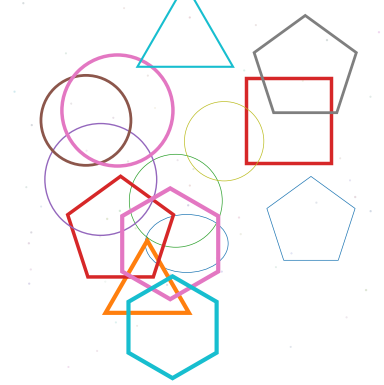[{"shape": "oval", "thickness": 0.5, "radius": 0.54, "center": [0.485, 0.368]}, {"shape": "pentagon", "thickness": 0.5, "radius": 0.6, "center": [0.808, 0.421]}, {"shape": "triangle", "thickness": 3, "radius": 0.63, "center": [0.382, 0.25]}, {"shape": "circle", "thickness": 0.5, "radius": 0.6, "center": [0.457, 0.479]}, {"shape": "square", "thickness": 2.5, "radius": 0.56, "center": [0.749, 0.687]}, {"shape": "pentagon", "thickness": 2.5, "radius": 0.72, "center": [0.313, 0.398]}, {"shape": "circle", "thickness": 1, "radius": 0.73, "center": [0.262, 0.534]}, {"shape": "circle", "thickness": 2, "radius": 0.58, "center": [0.223, 0.687]}, {"shape": "hexagon", "thickness": 3, "radius": 0.72, "center": [0.442, 0.367]}, {"shape": "circle", "thickness": 2.5, "radius": 0.72, "center": [0.305, 0.713]}, {"shape": "pentagon", "thickness": 2, "radius": 0.7, "center": [0.793, 0.82]}, {"shape": "circle", "thickness": 0.5, "radius": 0.52, "center": [0.582, 0.633]}, {"shape": "hexagon", "thickness": 3, "radius": 0.66, "center": [0.448, 0.15]}, {"shape": "triangle", "thickness": 1.5, "radius": 0.72, "center": [0.481, 0.898]}]